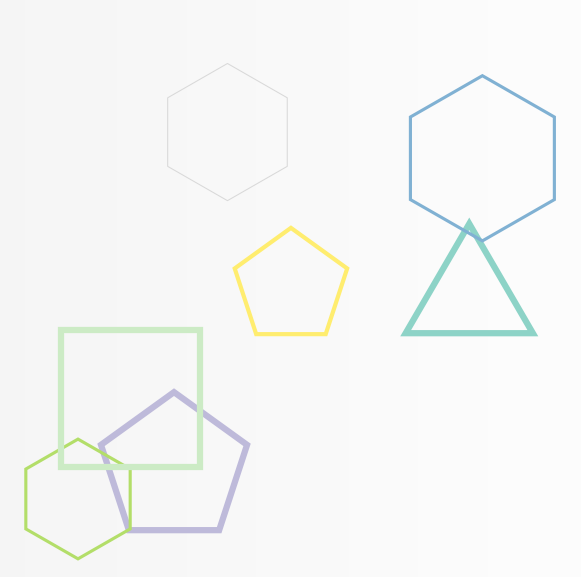[{"shape": "triangle", "thickness": 3, "radius": 0.63, "center": [0.807, 0.485]}, {"shape": "pentagon", "thickness": 3, "radius": 0.66, "center": [0.299, 0.188]}, {"shape": "hexagon", "thickness": 1.5, "radius": 0.71, "center": [0.83, 0.725]}, {"shape": "hexagon", "thickness": 1.5, "radius": 0.52, "center": [0.134, 0.135]}, {"shape": "hexagon", "thickness": 0.5, "radius": 0.59, "center": [0.391, 0.77]}, {"shape": "square", "thickness": 3, "radius": 0.6, "center": [0.224, 0.309]}, {"shape": "pentagon", "thickness": 2, "radius": 0.51, "center": [0.501, 0.503]}]